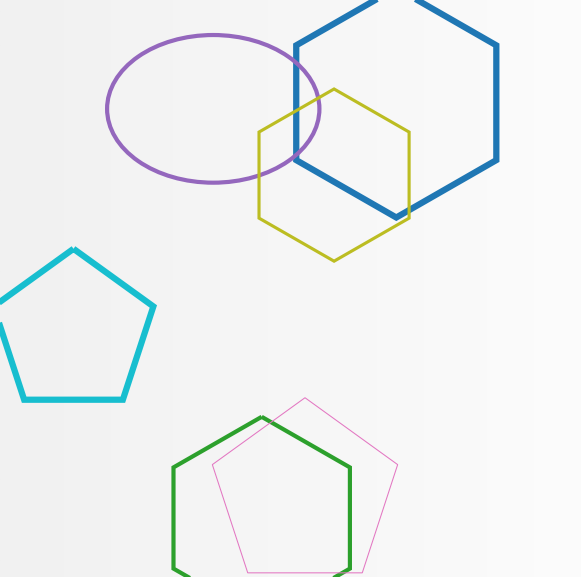[{"shape": "hexagon", "thickness": 3, "radius": 0.99, "center": [0.682, 0.821]}, {"shape": "hexagon", "thickness": 2, "radius": 0.88, "center": [0.45, 0.102]}, {"shape": "oval", "thickness": 2, "radius": 0.91, "center": [0.367, 0.811]}, {"shape": "pentagon", "thickness": 0.5, "radius": 0.84, "center": [0.525, 0.143]}, {"shape": "hexagon", "thickness": 1.5, "radius": 0.75, "center": [0.575, 0.696]}, {"shape": "pentagon", "thickness": 3, "radius": 0.72, "center": [0.126, 0.424]}]